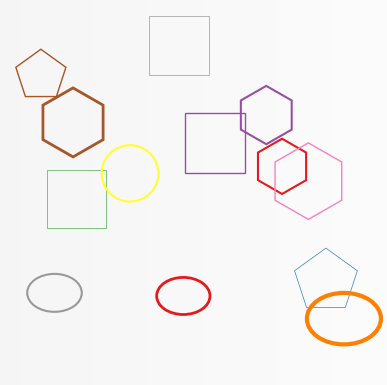[{"shape": "hexagon", "thickness": 1.5, "radius": 0.36, "center": [0.728, 0.568]}, {"shape": "oval", "thickness": 2, "radius": 0.34, "center": [0.473, 0.231]}, {"shape": "pentagon", "thickness": 0.5, "radius": 0.43, "center": [0.841, 0.27]}, {"shape": "square", "thickness": 0.5, "radius": 0.38, "center": [0.197, 0.483]}, {"shape": "hexagon", "thickness": 1.5, "radius": 0.38, "center": [0.687, 0.701]}, {"shape": "square", "thickness": 1, "radius": 0.39, "center": [0.555, 0.629]}, {"shape": "oval", "thickness": 3, "radius": 0.48, "center": [0.888, 0.172]}, {"shape": "circle", "thickness": 1.5, "radius": 0.37, "center": [0.335, 0.55]}, {"shape": "pentagon", "thickness": 1, "radius": 0.34, "center": [0.105, 0.804]}, {"shape": "hexagon", "thickness": 2, "radius": 0.45, "center": [0.188, 0.682]}, {"shape": "hexagon", "thickness": 1, "radius": 0.5, "center": [0.796, 0.53]}, {"shape": "oval", "thickness": 1.5, "radius": 0.35, "center": [0.141, 0.239]}, {"shape": "square", "thickness": 0.5, "radius": 0.39, "center": [0.461, 0.881]}]